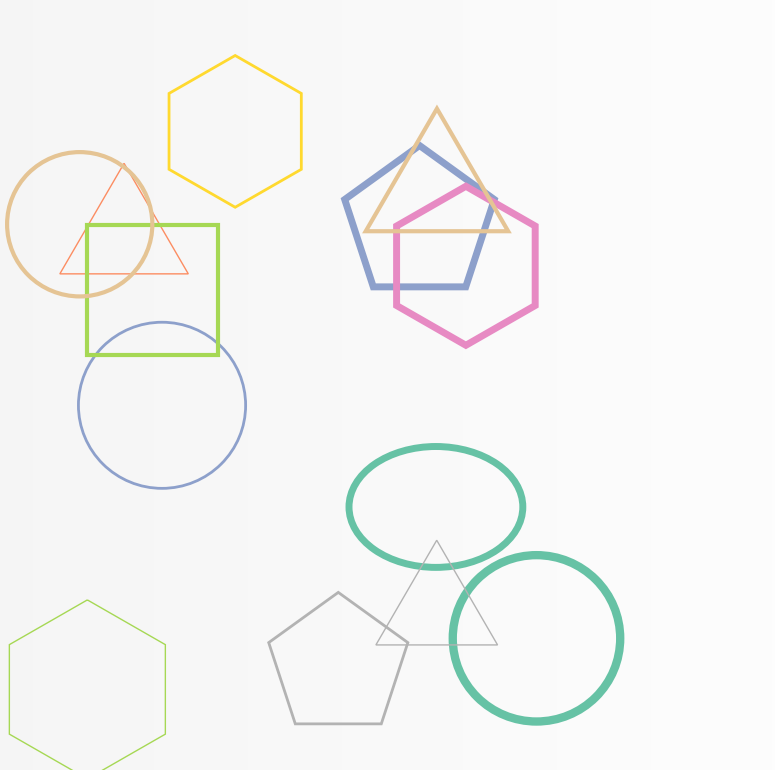[{"shape": "oval", "thickness": 2.5, "radius": 0.56, "center": [0.562, 0.342]}, {"shape": "circle", "thickness": 3, "radius": 0.54, "center": [0.692, 0.171]}, {"shape": "triangle", "thickness": 0.5, "radius": 0.48, "center": [0.16, 0.692]}, {"shape": "pentagon", "thickness": 2.5, "radius": 0.51, "center": [0.541, 0.71]}, {"shape": "circle", "thickness": 1, "radius": 0.54, "center": [0.209, 0.474]}, {"shape": "hexagon", "thickness": 2.5, "radius": 0.52, "center": [0.601, 0.655]}, {"shape": "hexagon", "thickness": 0.5, "radius": 0.58, "center": [0.113, 0.105]}, {"shape": "square", "thickness": 1.5, "radius": 0.42, "center": [0.197, 0.623]}, {"shape": "hexagon", "thickness": 1, "radius": 0.49, "center": [0.303, 0.829]}, {"shape": "triangle", "thickness": 1.5, "radius": 0.53, "center": [0.564, 0.753]}, {"shape": "circle", "thickness": 1.5, "radius": 0.47, "center": [0.103, 0.709]}, {"shape": "pentagon", "thickness": 1, "radius": 0.47, "center": [0.436, 0.136]}, {"shape": "triangle", "thickness": 0.5, "radius": 0.45, "center": [0.564, 0.208]}]